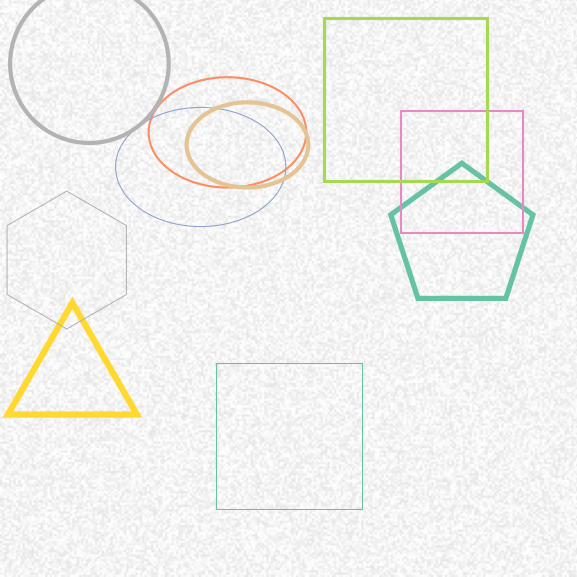[{"shape": "square", "thickness": 0.5, "radius": 0.63, "center": [0.5, 0.244]}, {"shape": "pentagon", "thickness": 2.5, "radius": 0.65, "center": [0.8, 0.587]}, {"shape": "oval", "thickness": 1, "radius": 0.68, "center": [0.394, 0.77]}, {"shape": "oval", "thickness": 0.5, "radius": 0.74, "center": [0.348, 0.71]}, {"shape": "square", "thickness": 1, "radius": 0.53, "center": [0.8, 0.701]}, {"shape": "square", "thickness": 1.5, "radius": 0.7, "center": [0.702, 0.826]}, {"shape": "triangle", "thickness": 3, "radius": 0.65, "center": [0.125, 0.346]}, {"shape": "oval", "thickness": 2, "radius": 0.53, "center": [0.428, 0.748]}, {"shape": "circle", "thickness": 2, "radius": 0.69, "center": [0.155, 0.889]}, {"shape": "hexagon", "thickness": 0.5, "radius": 0.6, "center": [0.116, 0.549]}]